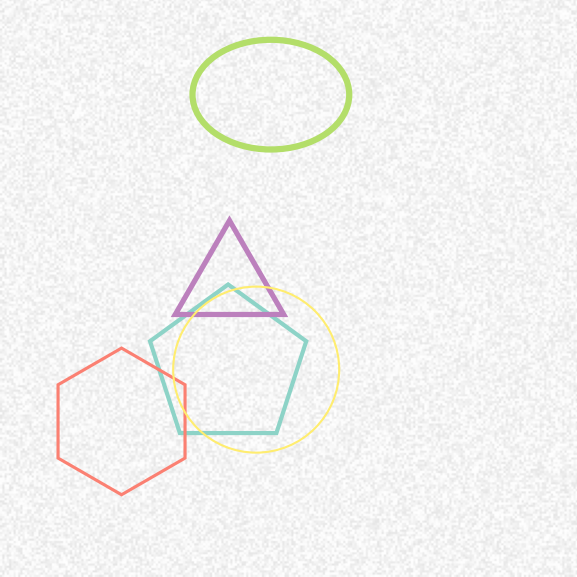[{"shape": "pentagon", "thickness": 2, "radius": 0.71, "center": [0.395, 0.364]}, {"shape": "hexagon", "thickness": 1.5, "radius": 0.63, "center": [0.21, 0.269]}, {"shape": "oval", "thickness": 3, "radius": 0.68, "center": [0.469, 0.835]}, {"shape": "triangle", "thickness": 2.5, "radius": 0.54, "center": [0.397, 0.509]}, {"shape": "circle", "thickness": 1, "radius": 0.72, "center": [0.444, 0.359]}]